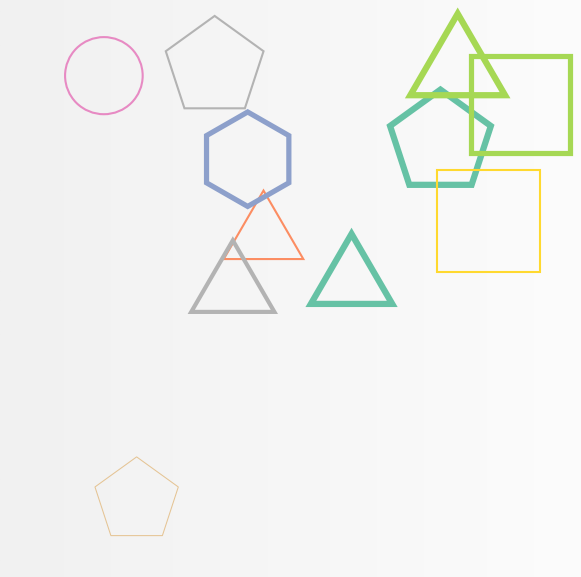[{"shape": "pentagon", "thickness": 3, "radius": 0.46, "center": [0.758, 0.753]}, {"shape": "triangle", "thickness": 3, "radius": 0.4, "center": [0.605, 0.513]}, {"shape": "triangle", "thickness": 1, "radius": 0.4, "center": [0.453, 0.59]}, {"shape": "hexagon", "thickness": 2.5, "radius": 0.41, "center": [0.426, 0.723]}, {"shape": "circle", "thickness": 1, "radius": 0.33, "center": [0.179, 0.868]}, {"shape": "triangle", "thickness": 3, "radius": 0.47, "center": [0.787, 0.881]}, {"shape": "square", "thickness": 2.5, "radius": 0.42, "center": [0.896, 0.818]}, {"shape": "square", "thickness": 1, "radius": 0.44, "center": [0.841, 0.617]}, {"shape": "pentagon", "thickness": 0.5, "radius": 0.38, "center": [0.235, 0.133]}, {"shape": "triangle", "thickness": 2, "radius": 0.41, "center": [0.401, 0.5]}, {"shape": "pentagon", "thickness": 1, "radius": 0.44, "center": [0.369, 0.883]}]